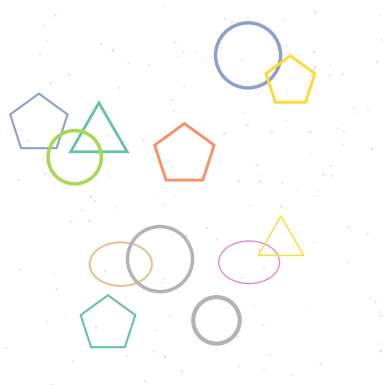[{"shape": "pentagon", "thickness": 1.5, "radius": 0.37, "center": [0.28, 0.159]}, {"shape": "triangle", "thickness": 2, "radius": 0.42, "center": [0.257, 0.648]}, {"shape": "pentagon", "thickness": 2, "radius": 0.41, "center": [0.479, 0.598]}, {"shape": "pentagon", "thickness": 1.5, "radius": 0.39, "center": [0.101, 0.679]}, {"shape": "circle", "thickness": 2.5, "radius": 0.42, "center": [0.644, 0.856]}, {"shape": "oval", "thickness": 1, "radius": 0.39, "center": [0.647, 0.319]}, {"shape": "circle", "thickness": 2.5, "radius": 0.35, "center": [0.194, 0.592]}, {"shape": "triangle", "thickness": 1, "radius": 0.34, "center": [0.73, 0.371]}, {"shape": "pentagon", "thickness": 2, "radius": 0.33, "center": [0.754, 0.788]}, {"shape": "oval", "thickness": 1.5, "radius": 0.4, "center": [0.314, 0.314]}, {"shape": "circle", "thickness": 3, "radius": 0.3, "center": [0.562, 0.168]}, {"shape": "circle", "thickness": 2.5, "radius": 0.42, "center": [0.416, 0.327]}]